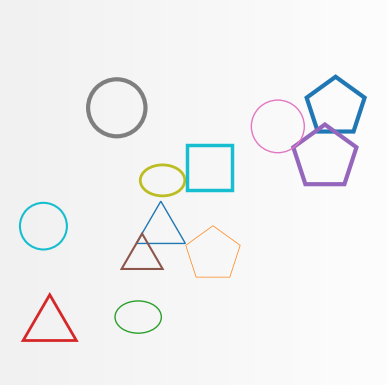[{"shape": "pentagon", "thickness": 3, "radius": 0.39, "center": [0.866, 0.722]}, {"shape": "triangle", "thickness": 1, "radius": 0.37, "center": [0.415, 0.404]}, {"shape": "pentagon", "thickness": 0.5, "radius": 0.37, "center": [0.55, 0.34]}, {"shape": "oval", "thickness": 1, "radius": 0.3, "center": [0.357, 0.176]}, {"shape": "triangle", "thickness": 2, "radius": 0.4, "center": [0.128, 0.155]}, {"shape": "pentagon", "thickness": 3, "radius": 0.43, "center": [0.838, 0.591]}, {"shape": "triangle", "thickness": 1.5, "radius": 0.31, "center": [0.367, 0.332]}, {"shape": "circle", "thickness": 1, "radius": 0.34, "center": [0.717, 0.672]}, {"shape": "circle", "thickness": 3, "radius": 0.37, "center": [0.301, 0.72]}, {"shape": "oval", "thickness": 2, "radius": 0.29, "center": [0.419, 0.531]}, {"shape": "circle", "thickness": 1.5, "radius": 0.3, "center": [0.112, 0.413]}, {"shape": "square", "thickness": 2.5, "radius": 0.29, "center": [0.54, 0.565]}]